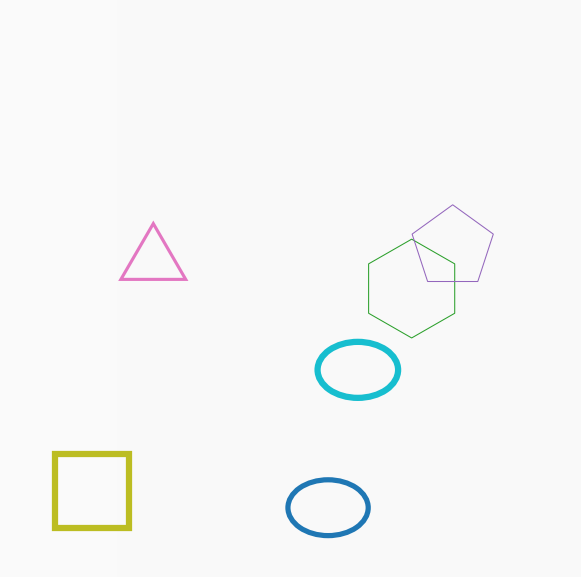[{"shape": "oval", "thickness": 2.5, "radius": 0.35, "center": [0.564, 0.12]}, {"shape": "hexagon", "thickness": 0.5, "radius": 0.43, "center": [0.708, 0.499]}, {"shape": "pentagon", "thickness": 0.5, "radius": 0.37, "center": [0.779, 0.571]}, {"shape": "triangle", "thickness": 1.5, "radius": 0.32, "center": [0.264, 0.548]}, {"shape": "square", "thickness": 3, "radius": 0.32, "center": [0.159, 0.148]}, {"shape": "oval", "thickness": 3, "radius": 0.35, "center": [0.616, 0.359]}]